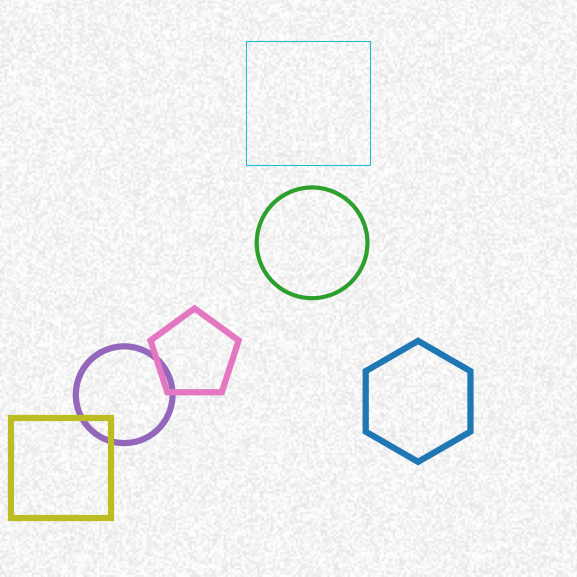[{"shape": "hexagon", "thickness": 3, "radius": 0.52, "center": [0.724, 0.304]}, {"shape": "circle", "thickness": 2, "radius": 0.48, "center": [0.54, 0.579]}, {"shape": "circle", "thickness": 3, "radius": 0.42, "center": [0.215, 0.316]}, {"shape": "pentagon", "thickness": 3, "radius": 0.4, "center": [0.337, 0.385]}, {"shape": "square", "thickness": 3, "radius": 0.43, "center": [0.106, 0.188]}, {"shape": "square", "thickness": 0.5, "radius": 0.54, "center": [0.533, 0.821]}]